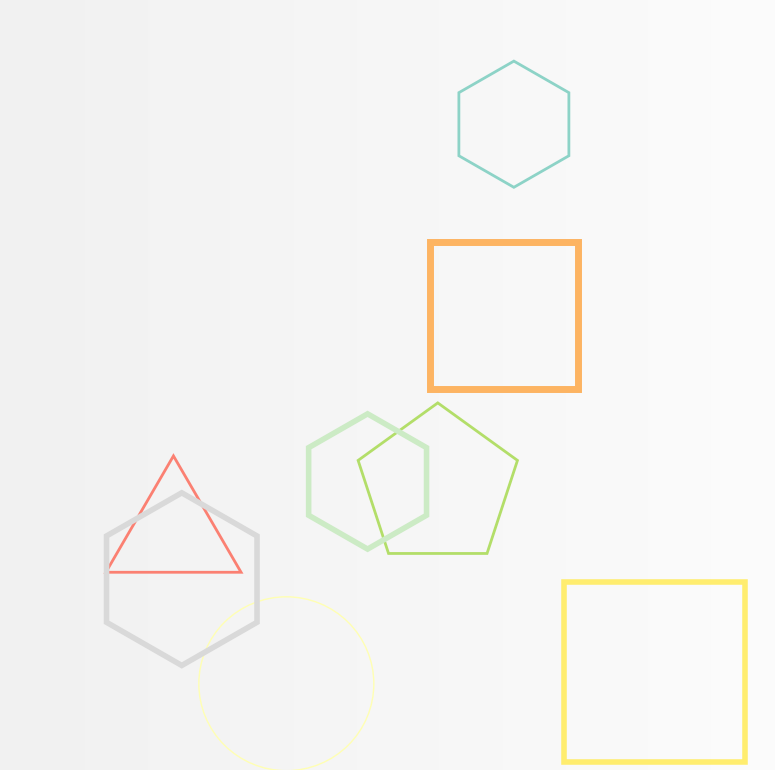[{"shape": "hexagon", "thickness": 1, "radius": 0.41, "center": [0.663, 0.839]}, {"shape": "circle", "thickness": 0.5, "radius": 0.56, "center": [0.369, 0.112]}, {"shape": "triangle", "thickness": 1, "radius": 0.5, "center": [0.224, 0.307]}, {"shape": "square", "thickness": 2.5, "radius": 0.48, "center": [0.65, 0.59]}, {"shape": "pentagon", "thickness": 1, "radius": 0.54, "center": [0.565, 0.369]}, {"shape": "hexagon", "thickness": 2, "radius": 0.56, "center": [0.235, 0.248]}, {"shape": "hexagon", "thickness": 2, "radius": 0.44, "center": [0.474, 0.375]}, {"shape": "square", "thickness": 2, "radius": 0.58, "center": [0.844, 0.127]}]